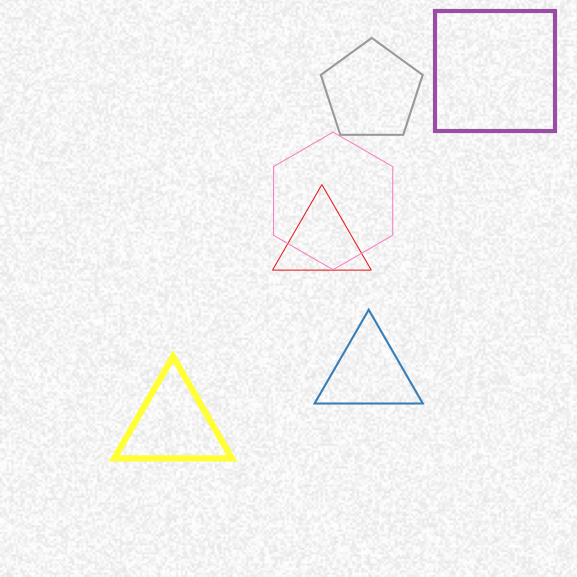[{"shape": "triangle", "thickness": 0.5, "radius": 0.49, "center": [0.557, 0.581]}, {"shape": "triangle", "thickness": 1, "radius": 0.54, "center": [0.638, 0.355]}, {"shape": "square", "thickness": 2, "radius": 0.52, "center": [0.858, 0.877]}, {"shape": "triangle", "thickness": 3, "radius": 0.59, "center": [0.3, 0.264]}, {"shape": "hexagon", "thickness": 0.5, "radius": 0.6, "center": [0.577, 0.651]}, {"shape": "pentagon", "thickness": 1, "radius": 0.46, "center": [0.644, 0.841]}]